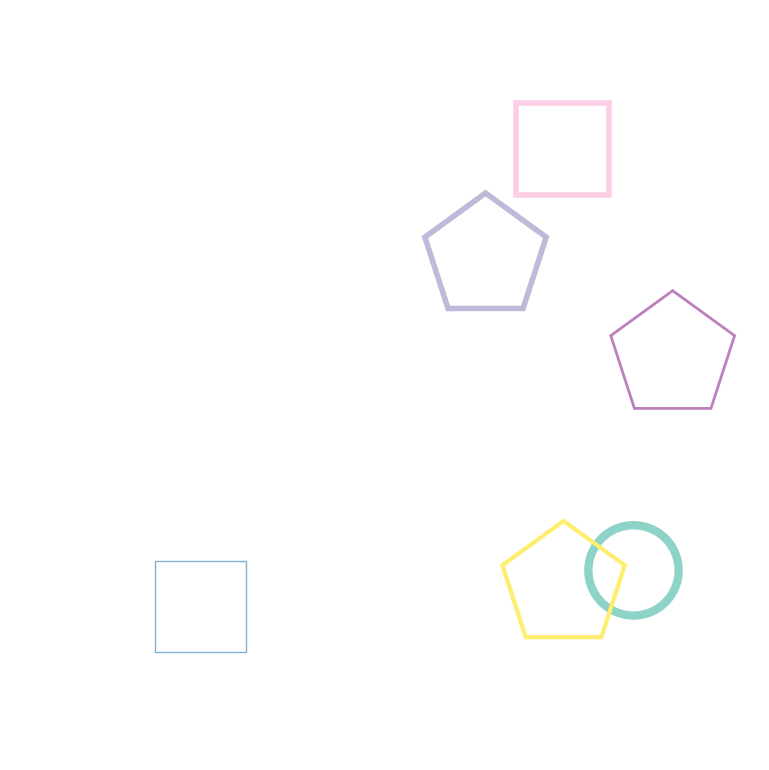[{"shape": "circle", "thickness": 3, "radius": 0.29, "center": [0.823, 0.259]}, {"shape": "pentagon", "thickness": 2, "radius": 0.41, "center": [0.631, 0.666]}, {"shape": "square", "thickness": 0.5, "radius": 0.3, "center": [0.26, 0.212]}, {"shape": "square", "thickness": 2, "radius": 0.3, "center": [0.73, 0.807]}, {"shape": "pentagon", "thickness": 1, "radius": 0.42, "center": [0.874, 0.538]}, {"shape": "pentagon", "thickness": 1.5, "radius": 0.42, "center": [0.732, 0.24]}]